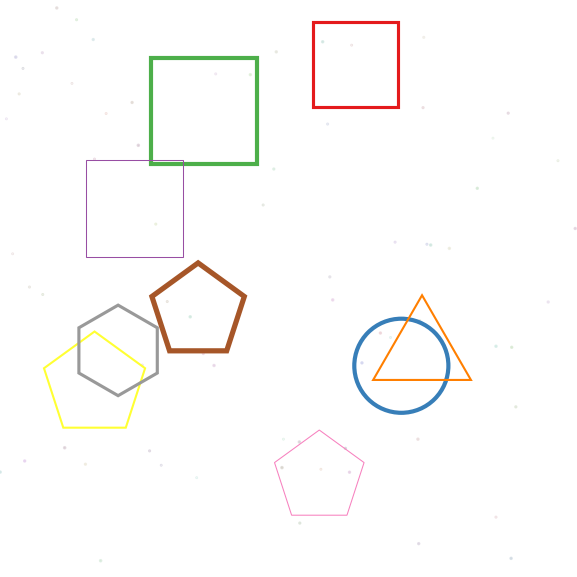[{"shape": "square", "thickness": 1.5, "radius": 0.37, "center": [0.615, 0.887]}, {"shape": "circle", "thickness": 2, "radius": 0.41, "center": [0.695, 0.366]}, {"shape": "square", "thickness": 2, "radius": 0.46, "center": [0.353, 0.807]}, {"shape": "square", "thickness": 0.5, "radius": 0.42, "center": [0.233, 0.638]}, {"shape": "triangle", "thickness": 1, "radius": 0.49, "center": [0.731, 0.39]}, {"shape": "pentagon", "thickness": 1, "radius": 0.46, "center": [0.164, 0.333]}, {"shape": "pentagon", "thickness": 2.5, "radius": 0.42, "center": [0.343, 0.46]}, {"shape": "pentagon", "thickness": 0.5, "radius": 0.41, "center": [0.553, 0.173]}, {"shape": "hexagon", "thickness": 1.5, "radius": 0.39, "center": [0.205, 0.392]}]